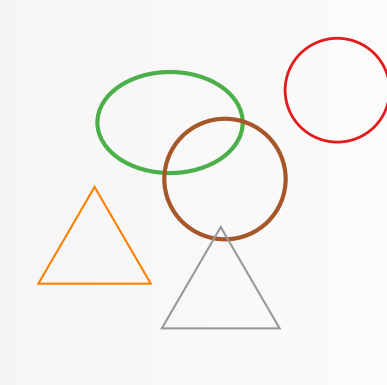[{"shape": "circle", "thickness": 2, "radius": 0.67, "center": [0.871, 0.766]}, {"shape": "oval", "thickness": 3, "radius": 0.94, "center": [0.439, 0.682]}, {"shape": "triangle", "thickness": 1.5, "radius": 0.84, "center": [0.244, 0.347]}, {"shape": "circle", "thickness": 3, "radius": 0.78, "center": [0.581, 0.535]}, {"shape": "triangle", "thickness": 1.5, "radius": 0.88, "center": [0.57, 0.235]}]